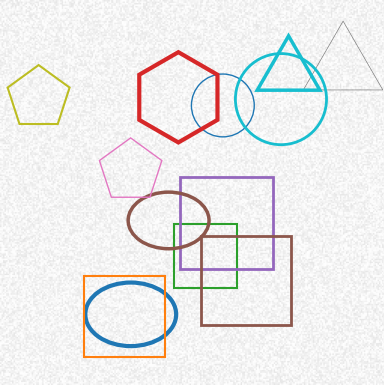[{"shape": "oval", "thickness": 3, "radius": 0.59, "center": [0.34, 0.184]}, {"shape": "circle", "thickness": 1, "radius": 0.41, "center": [0.579, 0.726]}, {"shape": "square", "thickness": 1.5, "radius": 0.53, "center": [0.323, 0.177]}, {"shape": "square", "thickness": 1.5, "radius": 0.41, "center": [0.533, 0.336]}, {"shape": "hexagon", "thickness": 3, "radius": 0.59, "center": [0.463, 0.747]}, {"shape": "square", "thickness": 2, "radius": 0.6, "center": [0.588, 0.421]}, {"shape": "square", "thickness": 2, "radius": 0.58, "center": [0.64, 0.271]}, {"shape": "oval", "thickness": 2.5, "radius": 0.53, "center": [0.438, 0.427]}, {"shape": "pentagon", "thickness": 1, "radius": 0.43, "center": [0.339, 0.557]}, {"shape": "triangle", "thickness": 0.5, "radius": 0.6, "center": [0.891, 0.826]}, {"shape": "pentagon", "thickness": 1.5, "radius": 0.42, "center": [0.1, 0.746]}, {"shape": "circle", "thickness": 2, "radius": 0.59, "center": [0.73, 0.743]}, {"shape": "triangle", "thickness": 2.5, "radius": 0.47, "center": [0.75, 0.813]}]